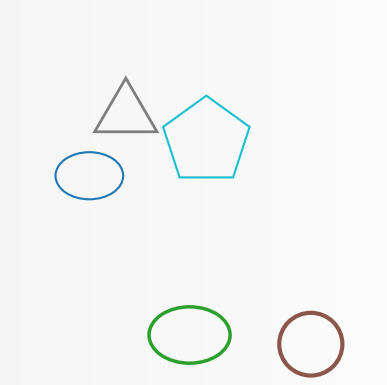[{"shape": "oval", "thickness": 1.5, "radius": 0.44, "center": [0.231, 0.544]}, {"shape": "oval", "thickness": 2.5, "radius": 0.52, "center": [0.489, 0.13]}, {"shape": "circle", "thickness": 3, "radius": 0.41, "center": [0.802, 0.106]}, {"shape": "triangle", "thickness": 2, "radius": 0.46, "center": [0.325, 0.704]}, {"shape": "pentagon", "thickness": 1.5, "radius": 0.59, "center": [0.533, 0.634]}]